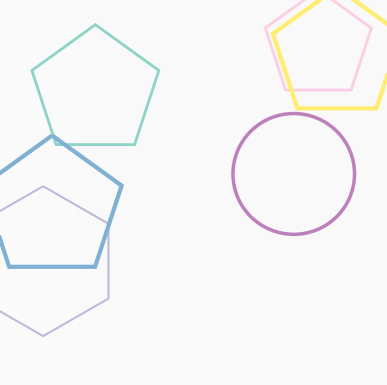[{"shape": "pentagon", "thickness": 2, "radius": 0.86, "center": [0.246, 0.764]}, {"shape": "hexagon", "thickness": 1.5, "radius": 0.97, "center": [0.111, 0.322]}, {"shape": "pentagon", "thickness": 3, "radius": 0.94, "center": [0.135, 0.46]}, {"shape": "pentagon", "thickness": 2, "radius": 0.72, "center": [0.821, 0.883]}, {"shape": "circle", "thickness": 2.5, "radius": 0.78, "center": [0.758, 0.548]}, {"shape": "pentagon", "thickness": 3, "radius": 0.87, "center": [0.869, 0.859]}]